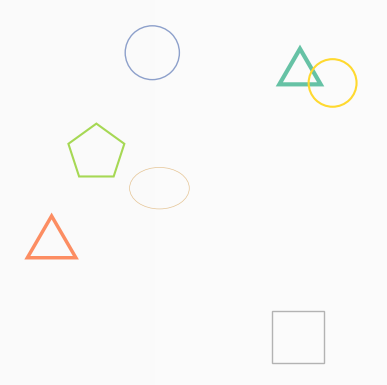[{"shape": "triangle", "thickness": 3, "radius": 0.31, "center": [0.774, 0.812]}, {"shape": "triangle", "thickness": 2.5, "radius": 0.36, "center": [0.133, 0.367]}, {"shape": "circle", "thickness": 1, "radius": 0.35, "center": [0.393, 0.863]}, {"shape": "pentagon", "thickness": 1.5, "radius": 0.38, "center": [0.249, 0.603]}, {"shape": "circle", "thickness": 1.5, "radius": 0.31, "center": [0.858, 0.785]}, {"shape": "oval", "thickness": 0.5, "radius": 0.39, "center": [0.411, 0.511]}, {"shape": "square", "thickness": 1, "radius": 0.34, "center": [0.769, 0.125]}]